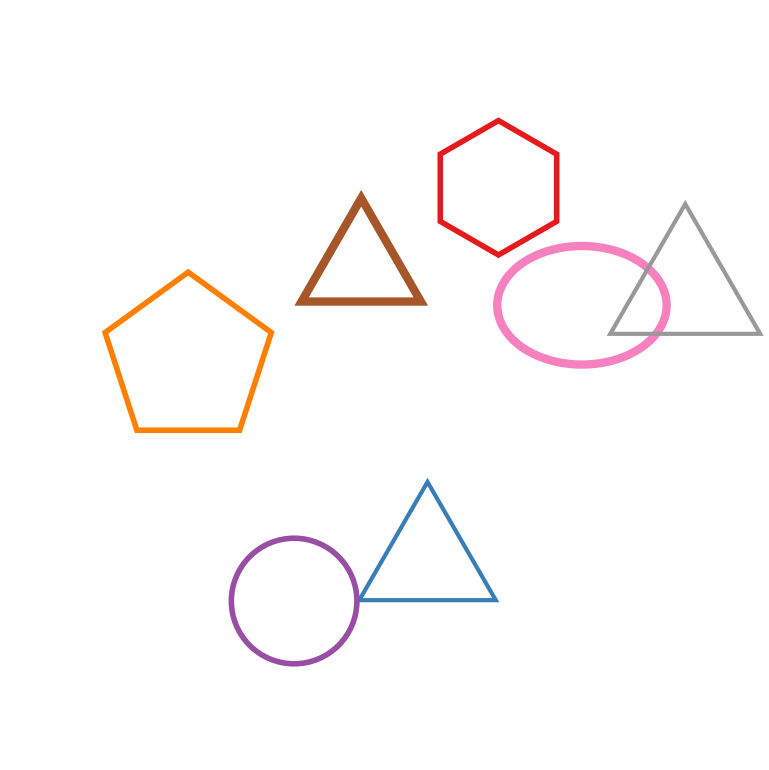[{"shape": "hexagon", "thickness": 2, "radius": 0.44, "center": [0.647, 0.756]}, {"shape": "triangle", "thickness": 1.5, "radius": 0.51, "center": [0.555, 0.272]}, {"shape": "circle", "thickness": 2, "radius": 0.41, "center": [0.382, 0.219]}, {"shape": "pentagon", "thickness": 2, "radius": 0.57, "center": [0.244, 0.533]}, {"shape": "triangle", "thickness": 3, "radius": 0.45, "center": [0.469, 0.653]}, {"shape": "oval", "thickness": 3, "radius": 0.55, "center": [0.756, 0.604]}, {"shape": "triangle", "thickness": 1.5, "radius": 0.56, "center": [0.89, 0.623]}]